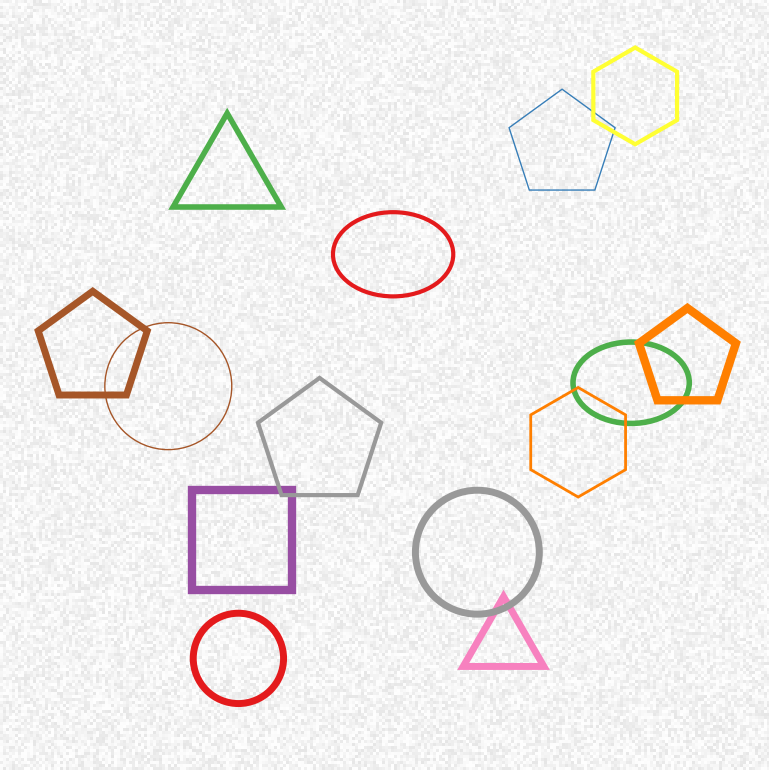[{"shape": "circle", "thickness": 2.5, "radius": 0.29, "center": [0.31, 0.145]}, {"shape": "oval", "thickness": 1.5, "radius": 0.39, "center": [0.511, 0.67]}, {"shape": "pentagon", "thickness": 0.5, "radius": 0.36, "center": [0.73, 0.812]}, {"shape": "triangle", "thickness": 2, "radius": 0.41, "center": [0.295, 0.772]}, {"shape": "oval", "thickness": 2, "radius": 0.38, "center": [0.82, 0.503]}, {"shape": "square", "thickness": 3, "radius": 0.32, "center": [0.314, 0.298]}, {"shape": "pentagon", "thickness": 3, "radius": 0.33, "center": [0.893, 0.534]}, {"shape": "hexagon", "thickness": 1, "radius": 0.36, "center": [0.751, 0.426]}, {"shape": "hexagon", "thickness": 1.5, "radius": 0.31, "center": [0.825, 0.875]}, {"shape": "circle", "thickness": 0.5, "radius": 0.41, "center": [0.219, 0.498]}, {"shape": "pentagon", "thickness": 2.5, "radius": 0.37, "center": [0.12, 0.547]}, {"shape": "triangle", "thickness": 2.5, "radius": 0.3, "center": [0.654, 0.165]}, {"shape": "pentagon", "thickness": 1.5, "radius": 0.42, "center": [0.415, 0.425]}, {"shape": "circle", "thickness": 2.5, "radius": 0.4, "center": [0.62, 0.283]}]